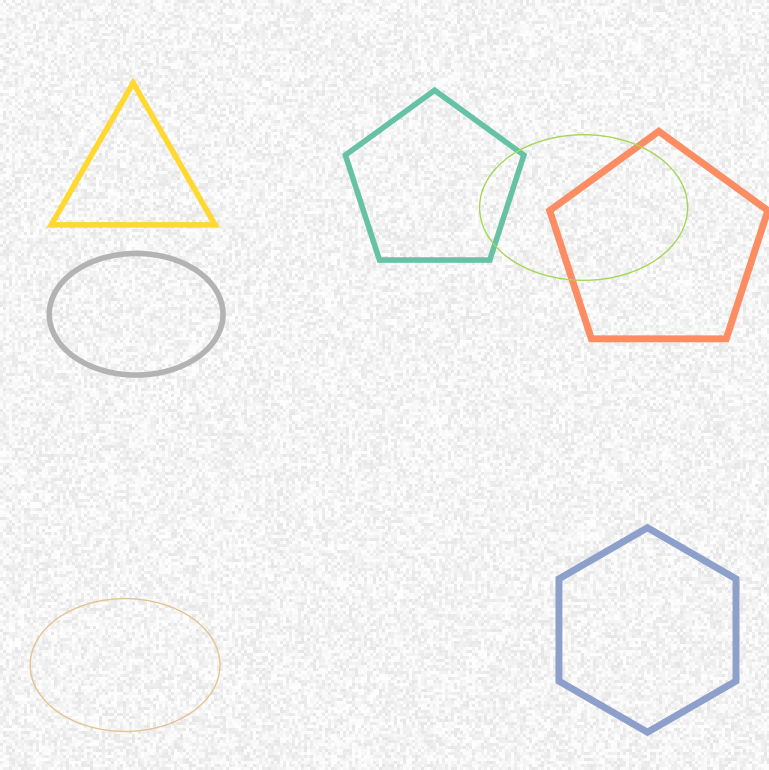[{"shape": "pentagon", "thickness": 2, "radius": 0.61, "center": [0.564, 0.761]}, {"shape": "pentagon", "thickness": 2.5, "radius": 0.74, "center": [0.856, 0.68]}, {"shape": "hexagon", "thickness": 2.5, "radius": 0.66, "center": [0.841, 0.182]}, {"shape": "oval", "thickness": 0.5, "radius": 0.68, "center": [0.758, 0.73]}, {"shape": "triangle", "thickness": 2, "radius": 0.61, "center": [0.173, 0.769]}, {"shape": "oval", "thickness": 0.5, "radius": 0.62, "center": [0.162, 0.136]}, {"shape": "oval", "thickness": 2, "radius": 0.56, "center": [0.177, 0.592]}]